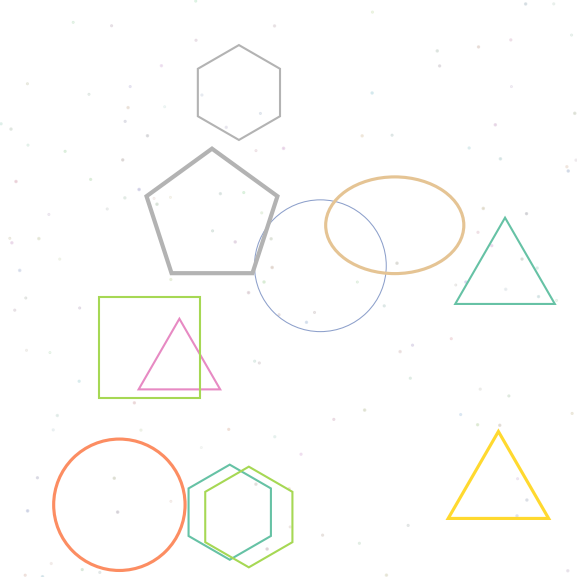[{"shape": "hexagon", "thickness": 1, "radius": 0.41, "center": [0.398, 0.112]}, {"shape": "triangle", "thickness": 1, "radius": 0.5, "center": [0.875, 0.523]}, {"shape": "circle", "thickness": 1.5, "radius": 0.57, "center": [0.207, 0.125]}, {"shape": "circle", "thickness": 0.5, "radius": 0.57, "center": [0.555, 0.539]}, {"shape": "triangle", "thickness": 1, "radius": 0.41, "center": [0.311, 0.366]}, {"shape": "square", "thickness": 1, "radius": 0.44, "center": [0.259, 0.397]}, {"shape": "hexagon", "thickness": 1, "radius": 0.44, "center": [0.431, 0.104]}, {"shape": "triangle", "thickness": 1.5, "radius": 0.5, "center": [0.863, 0.152]}, {"shape": "oval", "thickness": 1.5, "radius": 0.6, "center": [0.684, 0.609]}, {"shape": "pentagon", "thickness": 2, "radius": 0.6, "center": [0.367, 0.623]}, {"shape": "hexagon", "thickness": 1, "radius": 0.41, "center": [0.414, 0.839]}]